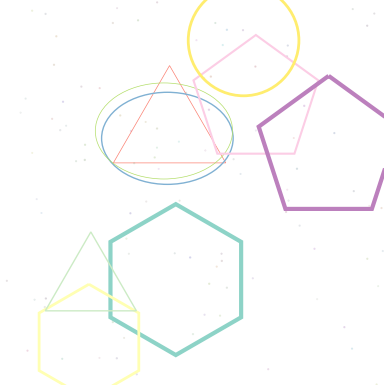[{"shape": "hexagon", "thickness": 3, "radius": 0.98, "center": [0.457, 0.274]}, {"shape": "hexagon", "thickness": 2, "radius": 0.75, "center": [0.231, 0.112]}, {"shape": "triangle", "thickness": 0.5, "radius": 0.84, "center": [0.44, 0.661]}, {"shape": "oval", "thickness": 1, "radius": 0.85, "center": [0.435, 0.641]}, {"shape": "oval", "thickness": 0.5, "radius": 0.89, "center": [0.426, 0.66]}, {"shape": "pentagon", "thickness": 1.5, "radius": 0.85, "center": [0.665, 0.739]}, {"shape": "pentagon", "thickness": 3, "radius": 0.96, "center": [0.854, 0.612]}, {"shape": "triangle", "thickness": 1, "radius": 0.68, "center": [0.236, 0.261]}, {"shape": "circle", "thickness": 2, "radius": 0.72, "center": [0.633, 0.895]}]